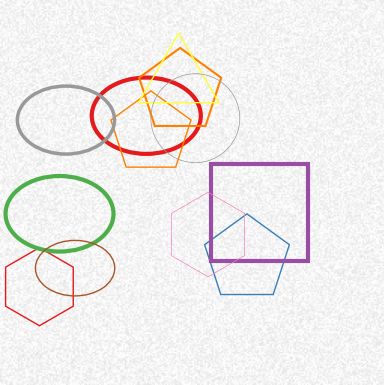[{"shape": "hexagon", "thickness": 1, "radius": 0.51, "center": [0.102, 0.255]}, {"shape": "oval", "thickness": 3, "radius": 0.71, "center": [0.38, 0.699]}, {"shape": "pentagon", "thickness": 1, "radius": 0.58, "center": [0.642, 0.329]}, {"shape": "oval", "thickness": 3, "radius": 0.7, "center": [0.155, 0.445]}, {"shape": "square", "thickness": 3, "radius": 0.63, "center": [0.673, 0.448]}, {"shape": "pentagon", "thickness": 1.5, "radius": 0.56, "center": [0.468, 0.763]}, {"shape": "pentagon", "thickness": 1, "radius": 0.55, "center": [0.392, 0.654]}, {"shape": "triangle", "thickness": 1, "radius": 0.6, "center": [0.464, 0.794]}, {"shape": "oval", "thickness": 1, "radius": 0.51, "center": [0.195, 0.304]}, {"shape": "hexagon", "thickness": 0.5, "radius": 0.55, "center": [0.54, 0.391]}, {"shape": "oval", "thickness": 2.5, "radius": 0.63, "center": [0.171, 0.688]}, {"shape": "circle", "thickness": 0.5, "radius": 0.58, "center": [0.507, 0.693]}]